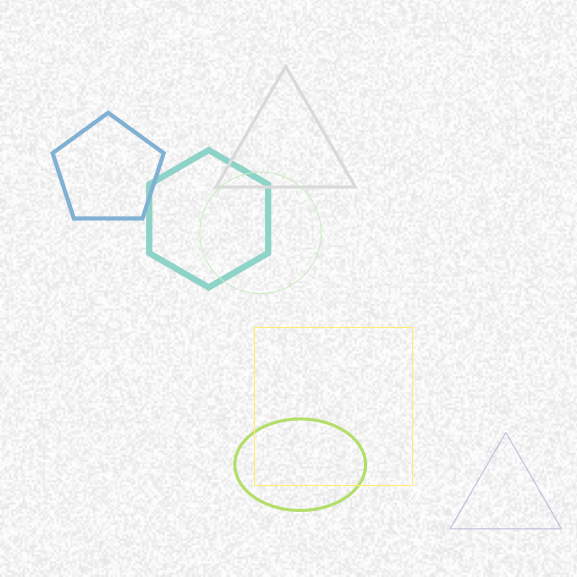[{"shape": "hexagon", "thickness": 3, "radius": 0.59, "center": [0.361, 0.62]}, {"shape": "triangle", "thickness": 0.5, "radius": 0.56, "center": [0.876, 0.139]}, {"shape": "pentagon", "thickness": 2, "radius": 0.51, "center": [0.187, 0.703]}, {"shape": "oval", "thickness": 1.5, "radius": 0.57, "center": [0.52, 0.194]}, {"shape": "triangle", "thickness": 1.5, "radius": 0.7, "center": [0.495, 0.745]}, {"shape": "circle", "thickness": 0.5, "radius": 0.53, "center": [0.451, 0.596]}, {"shape": "square", "thickness": 0.5, "radius": 0.68, "center": [0.577, 0.296]}]